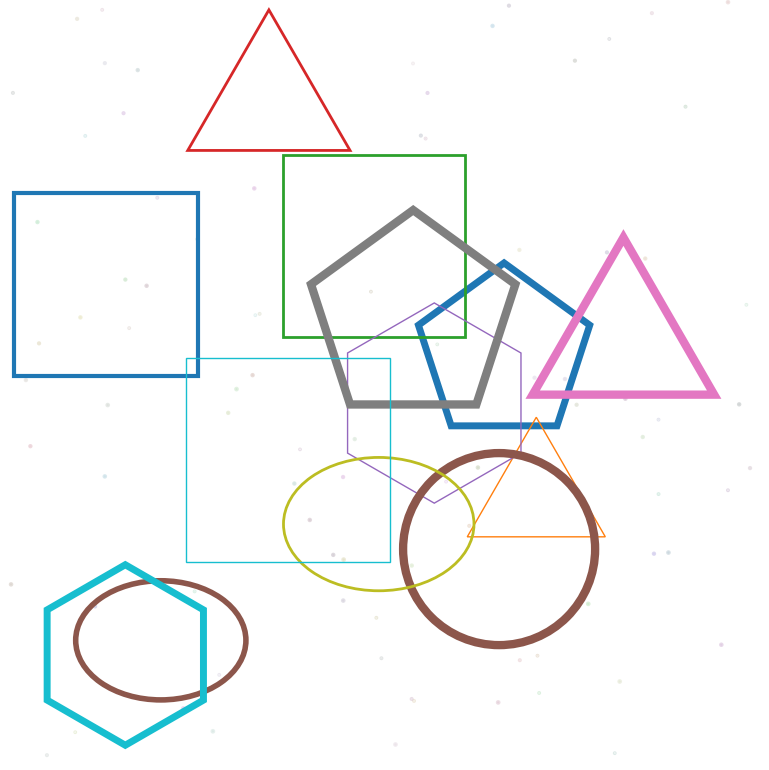[{"shape": "pentagon", "thickness": 2.5, "radius": 0.58, "center": [0.655, 0.542]}, {"shape": "square", "thickness": 1.5, "radius": 0.6, "center": [0.138, 0.63]}, {"shape": "triangle", "thickness": 0.5, "radius": 0.52, "center": [0.696, 0.355]}, {"shape": "square", "thickness": 1, "radius": 0.59, "center": [0.486, 0.681]}, {"shape": "triangle", "thickness": 1, "radius": 0.61, "center": [0.349, 0.865]}, {"shape": "hexagon", "thickness": 0.5, "radius": 0.65, "center": [0.564, 0.477]}, {"shape": "circle", "thickness": 3, "radius": 0.62, "center": [0.648, 0.287]}, {"shape": "oval", "thickness": 2, "radius": 0.55, "center": [0.209, 0.168]}, {"shape": "triangle", "thickness": 3, "radius": 0.68, "center": [0.81, 0.556]}, {"shape": "pentagon", "thickness": 3, "radius": 0.7, "center": [0.537, 0.588]}, {"shape": "oval", "thickness": 1, "radius": 0.62, "center": [0.492, 0.319]}, {"shape": "square", "thickness": 0.5, "radius": 0.66, "center": [0.374, 0.403]}, {"shape": "hexagon", "thickness": 2.5, "radius": 0.59, "center": [0.163, 0.149]}]